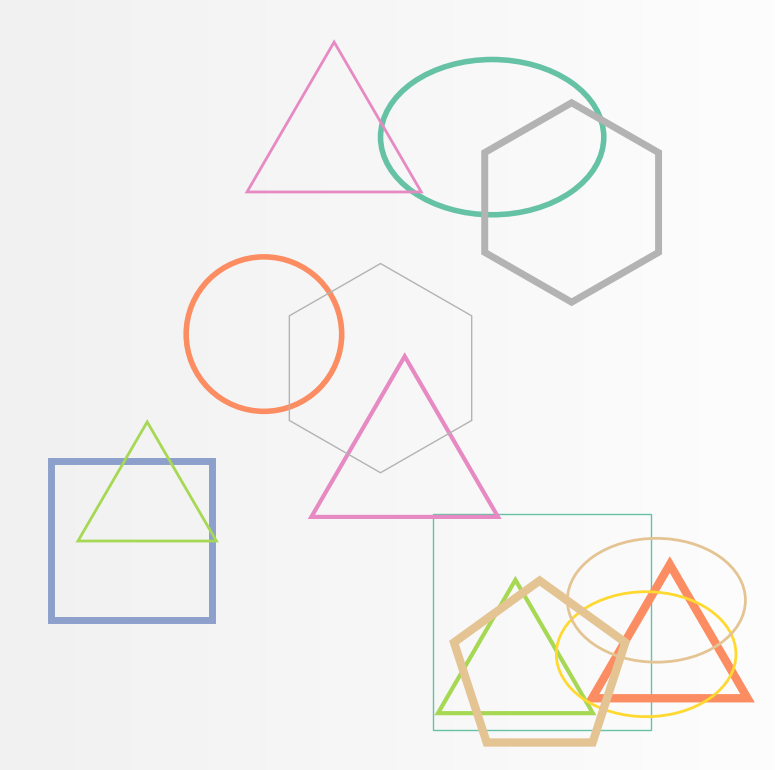[{"shape": "square", "thickness": 0.5, "radius": 0.7, "center": [0.699, 0.192]}, {"shape": "oval", "thickness": 2, "radius": 0.72, "center": [0.635, 0.822]}, {"shape": "triangle", "thickness": 3, "radius": 0.58, "center": [0.864, 0.151]}, {"shape": "circle", "thickness": 2, "radius": 0.5, "center": [0.341, 0.566]}, {"shape": "square", "thickness": 2.5, "radius": 0.52, "center": [0.17, 0.298]}, {"shape": "triangle", "thickness": 1.5, "radius": 0.7, "center": [0.522, 0.398]}, {"shape": "triangle", "thickness": 1, "radius": 0.65, "center": [0.431, 0.816]}, {"shape": "triangle", "thickness": 1, "radius": 0.52, "center": [0.19, 0.349]}, {"shape": "triangle", "thickness": 1.5, "radius": 0.58, "center": [0.665, 0.131]}, {"shape": "oval", "thickness": 1, "radius": 0.58, "center": [0.834, 0.15]}, {"shape": "pentagon", "thickness": 3, "radius": 0.58, "center": [0.696, 0.13]}, {"shape": "oval", "thickness": 1, "radius": 0.57, "center": [0.847, 0.22]}, {"shape": "hexagon", "thickness": 2.5, "radius": 0.65, "center": [0.738, 0.737]}, {"shape": "hexagon", "thickness": 0.5, "radius": 0.68, "center": [0.491, 0.522]}]